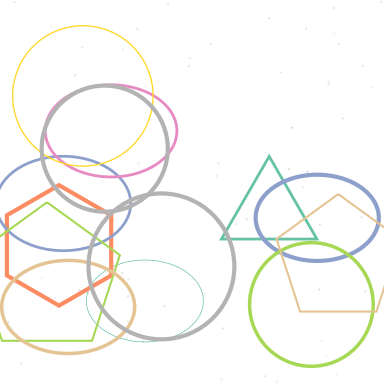[{"shape": "triangle", "thickness": 2, "radius": 0.72, "center": [0.699, 0.451]}, {"shape": "oval", "thickness": 0.5, "radius": 0.76, "center": [0.376, 0.218]}, {"shape": "hexagon", "thickness": 3, "radius": 0.78, "center": [0.153, 0.363]}, {"shape": "oval", "thickness": 3, "radius": 0.8, "center": [0.824, 0.434]}, {"shape": "oval", "thickness": 2, "radius": 0.88, "center": [0.164, 0.471]}, {"shape": "oval", "thickness": 2, "radius": 0.85, "center": [0.289, 0.66]}, {"shape": "pentagon", "thickness": 1.5, "radius": 0.99, "center": [0.122, 0.276]}, {"shape": "circle", "thickness": 2.5, "radius": 0.8, "center": [0.809, 0.209]}, {"shape": "circle", "thickness": 1, "radius": 0.91, "center": [0.215, 0.751]}, {"shape": "oval", "thickness": 2.5, "radius": 0.86, "center": [0.177, 0.203]}, {"shape": "pentagon", "thickness": 1.5, "radius": 0.84, "center": [0.879, 0.327]}, {"shape": "circle", "thickness": 3, "radius": 0.82, "center": [0.272, 0.614]}, {"shape": "circle", "thickness": 3, "radius": 0.95, "center": [0.419, 0.308]}]